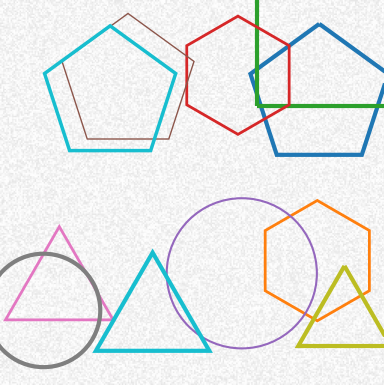[{"shape": "pentagon", "thickness": 3, "radius": 0.94, "center": [0.829, 0.75]}, {"shape": "hexagon", "thickness": 2, "radius": 0.78, "center": [0.824, 0.323]}, {"shape": "square", "thickness": 3, "radius": 0.85, "center": [0.837, 0.893]}, {"shape": "hexagon", "thickness": 2, "radius": 0.77, "center": [0.618, 0.805]}, {"shape": "circle", "thickness": 1.5, "radius": 0.98, "center": [0.628, 0.29]}, {"shape": "pentagon", "thickness": 1, "radius": 0.9, "center": [0.333, 0.785]}, {"shape": "triangle", "thickness": 2, "radius": 0.81, "center": [0.154, 0.25]}, {"shape": "circle", "thickness": 3, "radius": 0.74, "center": [0.113, 0.194]}, {"shape": "triangle", "thickness": 3, "radius": 0.69, "center": [0.895, 0.171]}, {"shape": "triangle", "thickness": 3, "radius": 0.85, "center": [0.396, 0.174]}, {"shape": "pentagon", "thickness": 2.5, "radius": 0.9, "center": [0.286, 0.754]}]